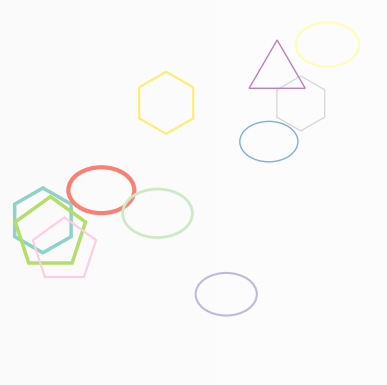[{"shape": "hexagon", "thickness": 2.5, "radius": 0.42, "center": [0.111, 0.428]}, {"shape": "oval", "thickness": 1.5, "radius": 0.41, "center": [0.845, 0.884]}, {"shape": "oval", "thickness": 1.5, "radius": 0.4, "center": [0.584, 0.236]}, {"shape": "oval", "thickness": 3, "radius": 0.43, "center": [0.262, 0.506]}, {"shape": "oval", "thickness": 1, "radius": 0.37, "center": [0.694, 0.632]}, {"shape": "pentagon", "thickness": 2.5, "radius": 0.48, "center": [0.13, 0.394]}, {"shape": "pentagon", "thickness": 1.5, "radius": 0.43, "center": [0.166, 0.35]}, {"shape": "hexagon", "thickness": 1, "radius": 0.36, "center": [0.776, 0.731]}, {"shape": "triangle", "thickness": 1, "radius": 0.42, "center": [0.715, 0.812]}, {"shape": "oval", "thickness": 2, "radius": 0.45, "center": [0.407, 0.446]}, {"shape": "hexagon", "thickness": 1.5, "radius": 0.4, "center": [0.429, 0.733]}]